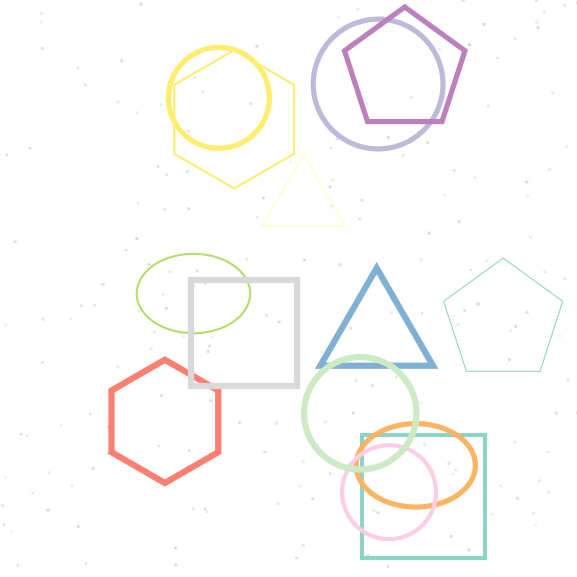[{"shape": "pentagon", "thickness": 0.5, "radius": 0.54, "center": [0.871, 0.444]}, {"shape": "square", "thickness": 2, "radius": 0.53, "center": [0.734, 0.14]}, {"shape": "triangle", "thickness": 0.5, "radius": 0.41, "center": [0.526, 0.649]}, {"shape": "circle", "thickness": 2.5, "radius": 0.56, "center": [0.655, 0.854]}, {"shape": "hexagon", "thickness": 3, "radius": 0.53, "center": [0.285, 0.27]}, {"shape": "triangle", "thickness": 3, "radius": 0.56, "center": [0.652, 0.422]}, {"shape": "oval", "thickness": 2.5, "radius": 0.52, "center": [0.72, 0.193]}, {"shape": "oval", "thickness": 1, "radius": 0.49, "center": [0.335, 0.491]}, {"shape": "circle", "thickness": 2, "radius": 0.41, "center": [0.674, 0.147]}, {"shape": "square", "thickness": 3, "radius": 0.46, "center": [0.422, 0.423]}, {"shape": "pentagon", "thickness": 2.5, "radius": 0.55, "center": [0.701, 0.877]}, {"shape": "circle", "thickness": 3, "radius": 0.49, "center": [0.624, 0.283]}, {"shape": "circle", "thickness": 2.5, "radius": 0.44, "center": [0.379, 0.83]}, {"shape": "hexagon", "thickness": 1, "radius": 0.6, "center": [0.405, 0.793]}]